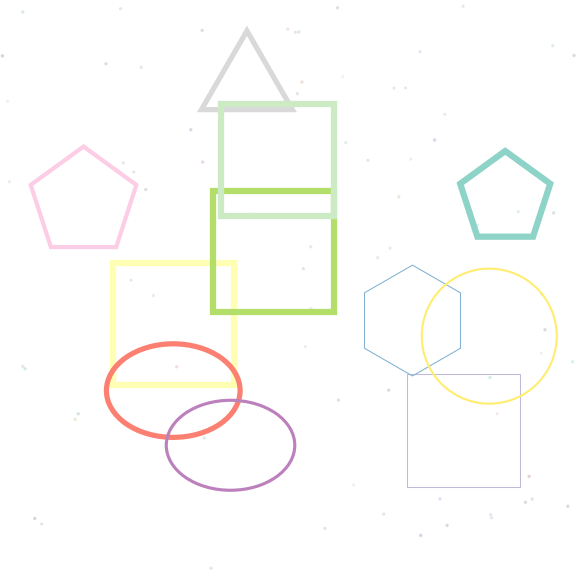[{"shape": "pentagon", "thickness": 3, "radius": 0.41, "center": [0.875, 0.656]}, {"shape": "square", "thickness": 3, "radius": 0.53, "center": [0.3, 0.438]}, {"shape": "square", "thickness": 0.5, "radius": 0.49, "center": [0.803, 0.254]}, {"shape": "oval", "thickness": 2.5, "radius": 0.58, "center": [0.3, 0.323]}, {"shape": "hexagon", "thickness": 0.5, "radius": 0.48, "center": [0.714, 0.444]}, {"shape": "square", "thickness": 3, "radius": 0.52, "center": [0.474, 0.563]}, {"shape": "pentagon", "thickness": 2, "radius": 0.48, "center": [0.145, 0.649]}, {"shape": "triangle", "thickness": 2.5, "radius": 0.45, "center": [0.428, 0.855]}, {"shape": "oval", "thickness": 1.5, "radius": 0.56, "center": [0.399, 0.228]}, {"shape": "square", "thickness": 3, "radius": 0.49, "center": [0.481, 0.722]}, {"shape": "circle", "thickness": 1, "radius": 0.58, "center": [0.847, 0.417]}]